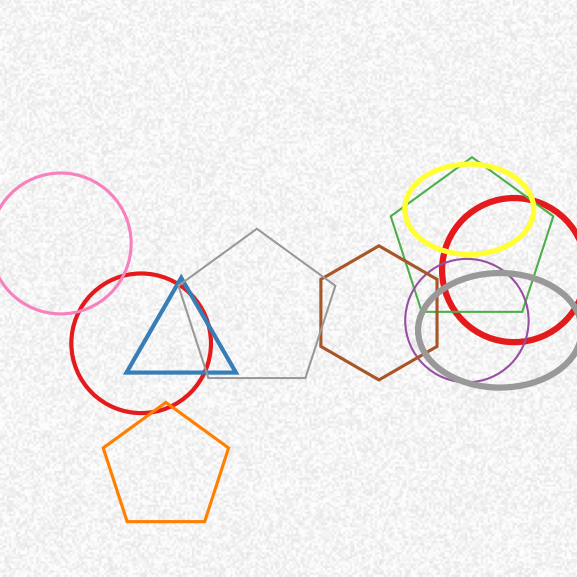[{"shape": "circle", "thickness": 3, "radius": 0.62, "center": [0.89, 0.531]}, {"shape": "circle", "thickness": 2, "radius": 0.6, "center": [0.244, 0.405]}, {"shape": "triangle", "thickness": 2, "radius": 0.55, "center": [0.314, 0.409]}, {"shape": "pentagon", "thickness": 1, "radius": 0.74, "center": [0.817, 0.579]}, {"shape": "circle", "thickness": 1, "radius": 0.53, "center": [0.809, 0.444]}, {"shape": "pentagon", "thickness": 1.5, "radius": 0.57, "center": [0.287, 0.188]}, {"shape": "oval", "thickness": 2.5, "radius": 0.56, "center": [0.813, 0.637]}, {"shape": "hexagon", "thickness": 1.5, "radius": 0.58, "center": [0.656, 0.457]}, {"shape": "circle", "thickness": 1.5, "radius": 0.61, "center": [0.105, 0.578]}, {"shape": "pentagon", "thickness": 1, "radius": 0.71, "center": [0.445, 0.46]}, {"shape": "oval", "thickness": 3, "radius": 0.71, "center": [0.866, 0.427]}]